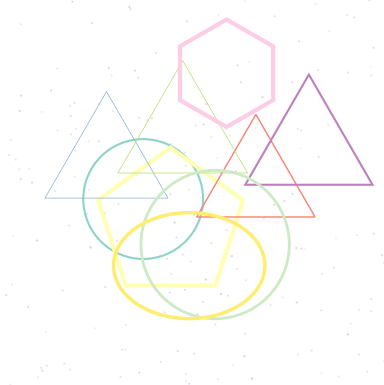[{"shape": "circle", "thickness": 1.5, "radius": 0.78, "center": [0.372, 0.483]}, {"shape": "pentagon", "thickness": 3, "radius": 0.99, "center": [0.443, 0.419]}, {"shape": "triangle", "thickness": 1, "radius": 0.89, "center": [0.665, 0.525]}, {"shape": "triangle", "thickness": 0.5, "radius": 0.92, "center": [0.277, 0.578]}, {"shape": "triangle", "thickness": 0.5, "radius": 0.97, "center": [0.475, 0.648]}, {"shape": "hexagon", "thickness": 3, "radius": 0.7, "center": [0.588, 0.81]}, {"shape": "triangle", "thickness": 1.5, "radius": 0.95, "center": [0.802, 0.616]}, {"shape": "circle", "thickness": 2, "radius": 0.96, "center": [0.559, 0.365]}, {"shape": "oval", "thickness": 2.5, "radius": 0.98, "center": [0.491, 0.31]}]